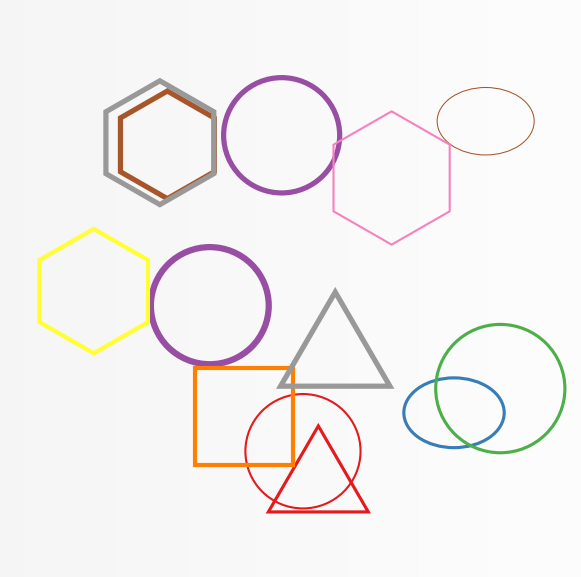[{"shape": "triangle", "thickness": 1.5, "radius": 0.5, "center": [0.548, 0.162]}, {"shape": "circle", "thickness": 1, "radius": 0.5, "center": [0.521, 0.218]}, {"shape": "oval", "thickness": 1.5, "radius": 0.43, "center": [0.781, 0.284]}, {"shape": "circle", "thickness": 1.5, "radius": 0.56, "center": [0.861, 0.326]}, {"shape": "circle", "thickness": 2.5, "radius": 0.5, "center": [0.485, 0.765]}, {"shape": "circle", "thickness": 3, "radius": 0.51, "center": [0.361, 0.47]}, {"shape": "square", "thickness": 2, "radius": 0.42, "center": [0.419, 0.277]}, {"shape": "hexagon", "thickness": 2, "radius": 0.54, "center": [0.161, 0.495]}, {"shape": "hexagon", "thickness": 2.5, "radius": 0.47, "center": [0.288, 0.748]}, {"shape": "oval", "thickness": 0.5, "radius": 0.42, "center": [0.836, 0.789]}, {"shape": "hexagon", "thickness": 1, "radius": 0.58, "center": [0.674, 0.691]}, {"shape": "hexagon", "thickness": 2.5, "radius": 0.54, "center": [0.275, 0.752]}, {"shape": "triangle", "thickness": 2.5, "radius": 0.54, "center": [0.577, 0.385]}]